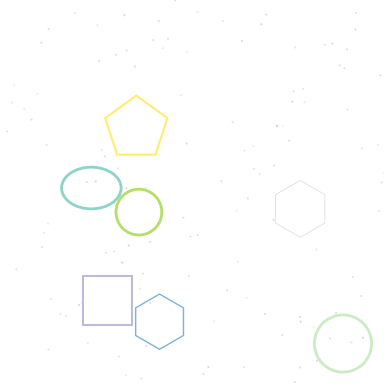[{"shape": "oval", "thickness": 2, "radius": 0.39, "center": [0.237, 0.512]}, {"shape": "square", "thickness": 1.5, "radius": 0.32, "center": [0.279, 0.219]}, {"shape": "hexagon", "thickness": 1, "radius": 0.36, "center": [0.414, 0.164]}, {"shape": "circle", "thickness": 2, "radius": 0.3, "center": [0.361, 0.449]}, {"shape": "hexagon", "thickness": 0.5, "radius": 0.37, "center": [0.78, 0.458]}, {"shape": "circle", "thickness": 2, "radius": 0.37, "center": [0.891, 0.108]}, {"shape": "pentagon", "thickness": 1.5, "radius": 0.42, "center": [0.354, 0.667]}]